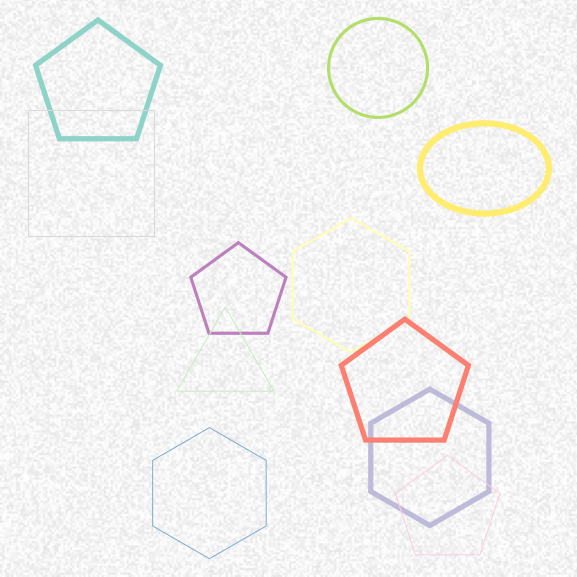[{"shape": "pentagon", "thickness": 2.5, "radius": 0.57, "center": [0.17, 0.851]}, {"shape": "hexagon", "thickness": 1, "radius": 0.58, "center": [0.608, 0.505]}, {"shape": "hexagon", "thickness": 2.5, "radius": 0.59, "center": [0.744, 0.207]}, {"shape": "pentagon", "thickness": 2.5, "radius": 0.58, "center": [0.701, 0.331]}, {"shape": "hexagon", "thickness": 0.5, "radius": 0.57, "center": [0.363, 0.145]}, {"shape": "circle", "thickness": 1.5, "radius": 0.43, "center": [0.655, 0.882]}, {"shape": "pentagon", "thickness": 0.5, "radius": 0.48, "center": [0.775, 0.115]}, {"shape": "square", "thickness": 0.5, "radius": 0.55, "center": [0.158, 0.699]}, {"shape": "pentagon", "thickness": 1.5, "radius": 0.43, "center": [0.413, 0.492]}, {"shape": "triangle", "thickness": 0.5, "radius": 0.49, "center": [0.39, 0.37]}, {"shape": "oval", "thickness": 3, "radius": 0.56, "center": [0.839, 0.708]}]